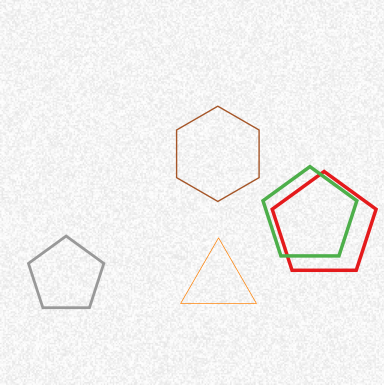[{"shape": "pentagon", "thickness": 2.5, "radius": 0.71, "center": [0.842, 0.413]}, {"shape": "pentagon", "thickness": 2.5, "radius": 0.64, "center": [0.805, 0.439]}, {"shape": "triangle", "thickness": 0.5, "radius": 0.57, "center": [0.568, 0.268]}, {"shape": "hexagon", "thickness": 1, "radius": 0.62, "center": [0.566, 0.6]}, {"shape": "pentagon", "thickness": 2, "radius": 0.51, "center": [0.172, 0.284]}]